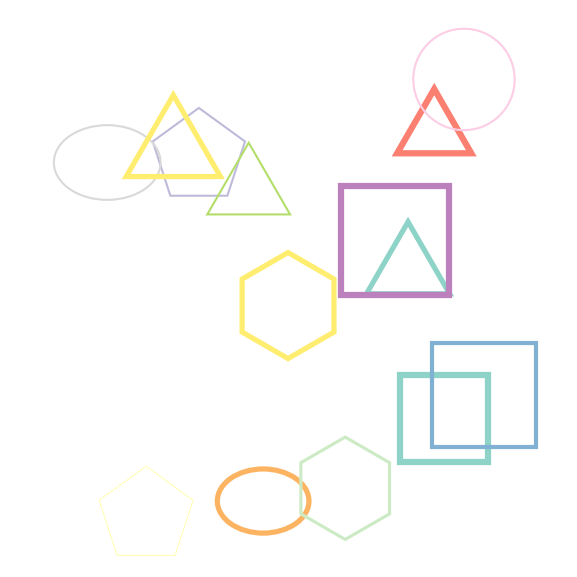[{"shape": "triangle", "thickness": 2.5, "radius": 0.42, "center": [0.707, 0.532]}, {"shape": "square", "thickness": 3, "radius": 0.38, "center": [0.769, 0.274]}, {"shape": "pentagon", "thickness": 0.5, "radius": 0.43, "center": [0.253, 0.106]}, {"shape": "pentagon", "thickness": 1, "radius": 0.42, "center": [0.344, 0.728]}, {"shape": "triangle", "thickness": 3, "radius": 0.37, "center": [0.752, 0.771]}, {"shape": "square", "thickness": 2, "radius": 0.45, "center": [0.838, 0.315]}, {"shape": "oval", "thickness": 2.5, "radius": 0.4, "center": [0.456, 0.132]}, {"shape": "triangle", "thickness": 1, "radius": 0.41, "center": [0.431, 0.669]}, {"shape": "circle", "thickness": 1, "radius": 0.44, "center": [0.803, 0.862]}, {"shape": "oval", "thickness": 1, "radius": 0.46, "center": [0.186, 0.718]}, {"shape": "square", "thickness": 3, "radius": 0.47, "center": [0.684, 0.583]}, {"shape": "hexagon", "thickness": 1.5, "radius": 0.44, "center": [0.598, 0.154]}, {"shape": "triangle", "thickness": 2.5, "radius": 0.47, "center": [0.3, 0.74]}, {"shape": "hexagon", "thickness": 2.5, "radius": 0.46, "center": [0.499, 0.47]}]